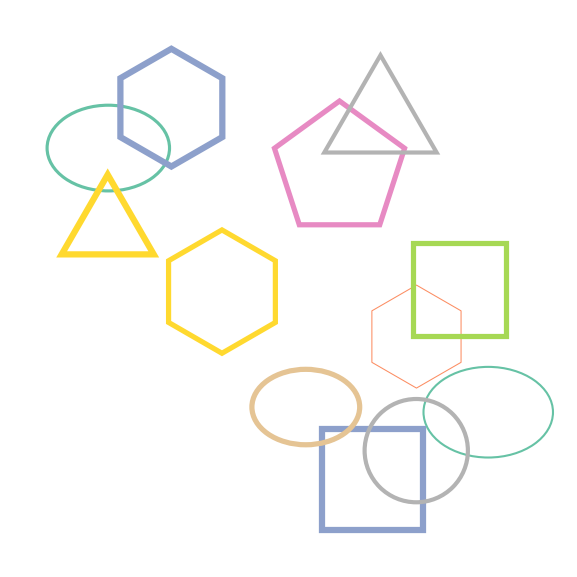[{"shape": "oval", "thickness": 1.5, "radius": 0.53, "center": [0.188, 0.743]}, {"shape": "oval", "thickness": 1, "radius": 0.56, "center": [0.845, 0.285]}, {"shape": "hexagon", "thickness": 0.5, "radius": 0.45, "center": [0.721, 0.416]}, {"shape": "hexagon", "thickness": 3, "radius": 0.51, "center": [0.297, 0.813]}, {"shape": "square", "thickness": 3, "radius": 0.44, "center": [0.645, 0.169]}, {"shape": "pentagon", "thickness": 2.5, "radius": 0.59, "center": [0.588, 0.706]}, {"shape": "square", "thickness": 2.5, "radius": 0.4, "center": [0.796, 0.498]}, {"shape": "triangle", "thickness": 3, "radius": 0.46, "center": [0.186, 0.605]}, {"shape": "hexagon", "thickness": 2.5, "radius": 0.53, "center": [0.384, 0.494]}, {"shape": "oval", "thickness": 2.5, "radius": 0.47, "center": [0.53, 0.294]}, {"shape": "circle", "thickness": 2, "radius": 0.45, "center": [0.721, 0.219]}, {"shape": "triangle", "thickness": 2, "radius": 0.56, "center": [0.659, 0.791]}]